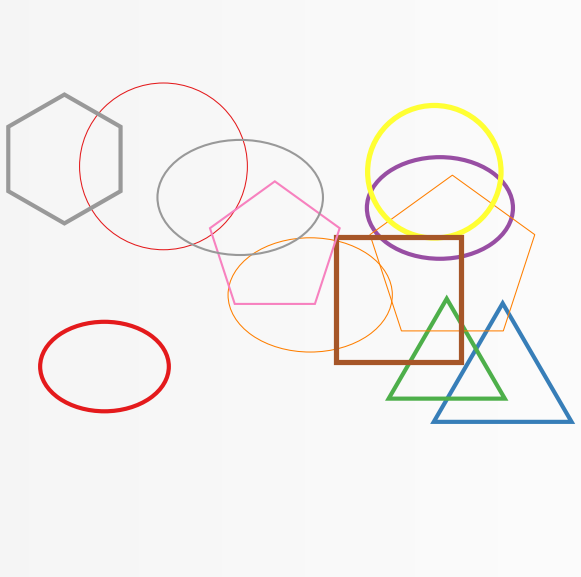[{"shape": "circle", "thickness": 0.5, "radius": 0.72, "center": [0.281, 0.711]}, {"shape": "oval", "thickness": 2, "radius": 0.55, "center": [0.18, 0.364]}, {"shape": "triangle", "thickness": 2, "radius": 0.68, "center": [0.865, 0.337]}, {"shape": "triangle", "thickness": 2, "radius": 0.58, "center": [0.769, 0.367]}, {"shape": "oval", "thickness": 2, "radius": 0.63, "center": [0.757, 0.639]}, {"shape": "pentagon", "thickness": 0.5, "radius": 0.75, "center": [0.778, 0.547]}, {"shape": "oval", "thickness": 0.5, "radius": 0.71, "center": [0.534, 0.488]}, {"shape": "circle", "thickness": 2.5, "radius": 0.57, "center": [0.747, 0.702]}, {"shape": "square", "thickness": 2.5, "radius": 0.54, "center": [0.686, 0.48]}, {"shape": "pentagon", "thickness": 1, "radius": 0.59, "center": [0.473, 0.568]}, {"shape": "hexagon", "thickness": 2, "radius": 0.56, "center": [0.111, 0.724]}, {"shape": "oval", "thickness": 1, "radius": 0.71, "center": [0.413, 0.657]}]